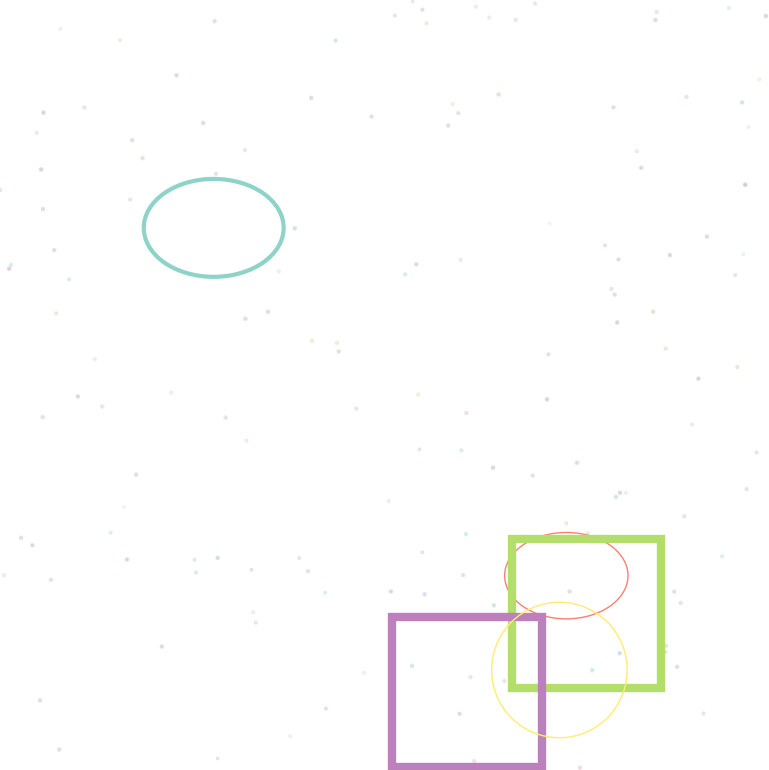[{"shape": "oval", "thickness": 1.5, "radius": 0.45, "center": [0.278, 0.704]}, {"shape": "oval", "thickness": 0.5, "radius": 0.4, "center": [0.735, 0.252]}, {"shape": "square", "thickness": 3, "radius": 0.48, "center": [0.761, 0.203]}, {"shape": "square", "thickness": 3, "radius": 0.49, "center": [0.606, 0.102]}, {"shape": "circle", "thickness": 0.5, "radius": 0.44, "center": [0.726, 0.13]}]